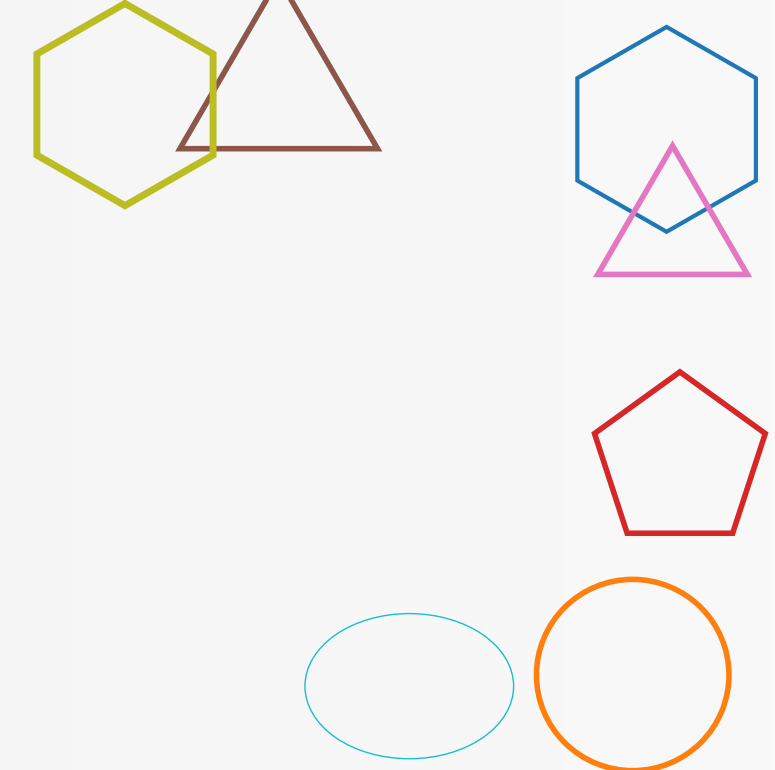[{"shape": "hexagon", "thickness": 1.5, "radius": 0.67, "center": [0.86, 0.832]}, {"shape": "circle", "thickness": 2, "radius": 0.62, "center": [0.816, 0.123]}, {"shape": "pentagon", "thickness": 2, "radius": 0.58, "center": [0.877, 0.401]}, {"shape": "triangle", "thickness": 2, "radius": 0.74, "center": [0.36, 0.881]}, {"shape": "triangle", "thickness": 2, "radius": 0.56, "center": [0.868, 0.699]}, {"shape": "hexagon", "thickness": 2.5, "radius": 0.66, "center": [0.161, 0.864]}, {"shape": "oval", "thickness": 0.5, "radius": 0.67, "center": [0.528, 0.109]}]